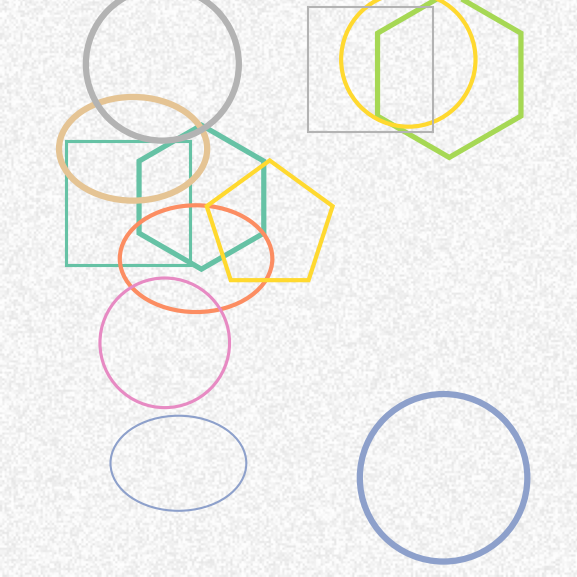[{"shape": "hexagon", "thickness": 2.5, "radius": 0.62, "center": [0.349, 0.658]}, {"shape": "square", "thickness": 1.5, "radius": 0.54, "center": [0.222, 0.648]}, {"shape": "oval", "thickness": 2, "radius": 0.66, "center": [0.34, 0.551]}, {"shape": "oval", "thickness": 1, "radius": 0.59, "center": [0.309, 0.197]}, {"shape": "circle", "thickness": 3, "radius": 0.73, "center": [0.768, 0.172]}, {"shape": "circle", "thickness": 1.5, "radius": 0.56, "center": [0.285, 0.406]}, {"shape": "hexagon", "thickness": 2.5, "radius": 0.72, "center": [0.778, 0.87]}, {"shape": "circle", "thickness": 2, "radius": 0.58, "center": [0.707, 0.896]}, {"shape": "pentagon", "thickness": 2, "radius": 0.57, "center": [0.467, 0.607]}, {"shape": "oval", "thickness": 3, "radius": 0.64, "center": [0.23, 0.741]}, {"shape": "circle", "thickness": 3, "radius": 0.66, "center": [0.281, 0.888]}, {"shape": "square", "thickness": 1, "radius": 0.54, "center": [0.641, 0.879]}]